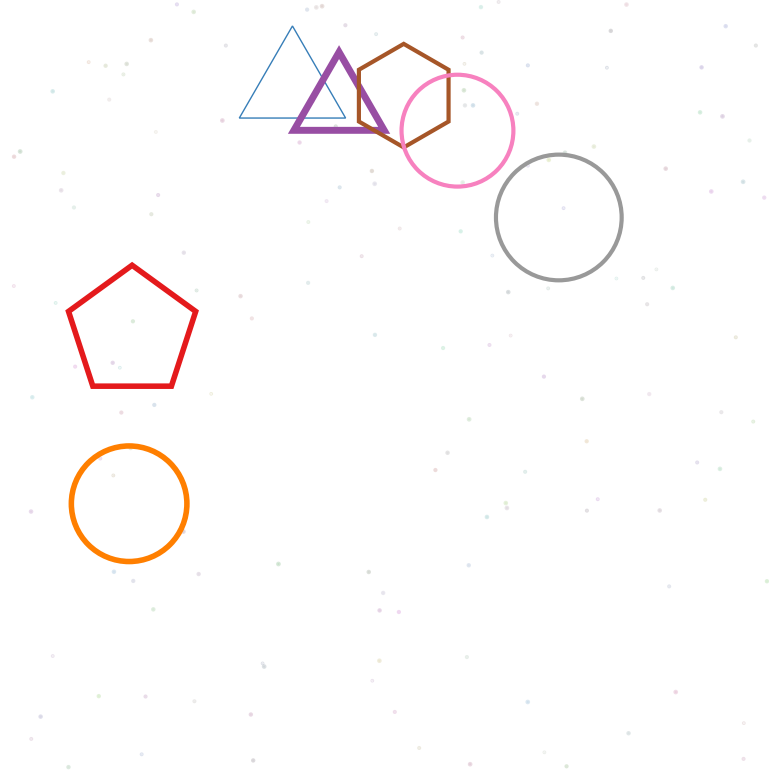[{"shape": "pentagon", "thickness": 2, "radius": 0.43, "center": [0.172, 0.569]}, {"shape": "triangle", "thickness": 0.5, "radius": 0.4, "center": [0.38, 0.887]}, {"shape": "triangle", "thickness": 2.5, "radius": 0.34, "center": [0.44, 0.865]}, {"shape": "circle", "thickness": 2, "radius": 0.38, "center": [0.168, 0.346]}, {"shape": "hexagon", "thickness": 1.5, "radius": 0.34, "center": [0.524, 0.876]}, {"shape": "circle", "thickness": 1.5, "radius": 0.36, "center": [0.594, 0.83]}, {"shape": "circle", "thickness": 1.5, "radius": 0.41, "center": [0.726, 0.718]}]